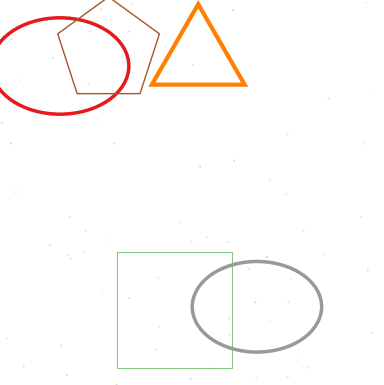[{"shape": "oval", "thickness": 2.5, "radius": 0.89, "center": [0.156, 0.829]}, {"shape": "square", "thickness": 0.5, "radius": 0.75, "center": [0.453, 0.194]}, {"shape": "triangle", "thickness": 3, "radius": 0.7, "center": [0.515, 0.85]}, {"shape": "pentagon", "thickness": 1, "radius": 0.69, "center": [0.282, 0.869]}, {"shape": "oval", "thickness": 2.5, "radius": 0.84, "center": [0.667, 0.203]}]